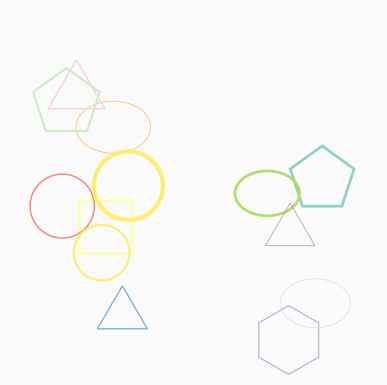[{"shape": "pentagon", "thickness": 2, "radius": 0.43, "center": [0.831, 0.534]}, {"shape": "square", "thickness": 2, "radius": 0.35, "center": [0.272, 0.412]}, {"shape": "hexagon", "thickness": 1, "radius": 0.45, "center": [0.745, 0.117]}, {"shape": "circle", "thickness": 1, "radius": 0.42, "center": [0.161, 0.465]}, {"shape": "triangle", "thickness": 1, "radius": 0.37, "center": [0.316, 0.183]}, {"shape": "oval", "thickness": 0.5, "radius": 0.48, "center": [0.292, 0.67]}, {"shape": "oval", "thickness": 2, "radius": 0.42, "center": [0.69, 0.498]}, {"shape": "triangle", "thickness": 1, "radius": 0.42, "center": [0.197, 0.76]}, {"shape": "oval", "thickness": 0.5, "radius": 0.45, "center": [0.814, 0.212]}, {"shape": "triangle", "thickness": 0.5, "radius": 0.37, "center": [0.749, 0.399]}, {"shape": "pentagon", "thickness": 1.5, "radius": 0.45, "center": [0.171, 0.733]}, {"shape": "circle", "thickness": 1.5, "radius": 0.36, "center": [0.262, 0.344]}, {"shape": "circle", "thickness": 3, "radius": 0.45, "center": [0.331, 0.518]}]